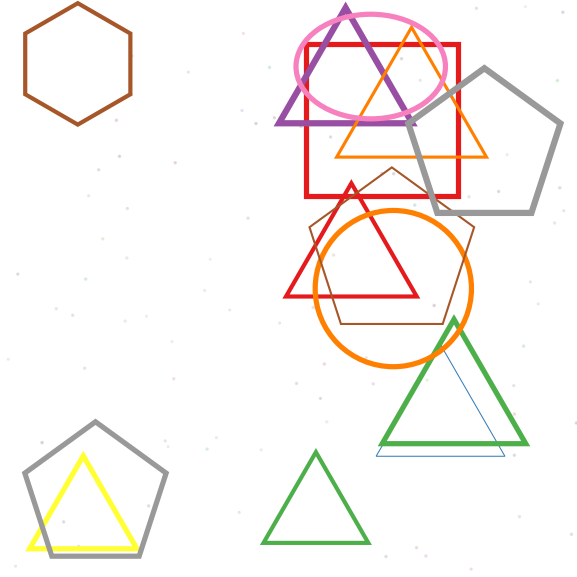[{"shape": "square", "thickness": 2.5, "radius": 0.66, "center": [0.662, 0.791]}, {"shape": "triangle", "thickness": 2, "radius": 0.65, "center": [0.608, 0.551]}, {"shape": "triangle", "thickness": 0.5, "radius": 0.64, "center": [0.763, 0.273]}, {"shape": "triangle", "thickness": 2, "radius": 0.52, "center": [0.547, 0.111]}, {"shape": "triangle", "thickness": 2.5, "radius": 0.72, "center": [0.786, 0.303]}, {"shape": "triangle", "thickness": 3, "radius": 0.67, "center": [0.598, 0.852]}, {"shape": "triangle", "thickness": 1.5, "radius": 0.75, "center": [0.713, 0.802]}, {"shape": "circle", "thickness": 2.5, "radius": 0.68, "center": [0.681, 0.499]}, {"shape": "triangle", "thickness": 2.5, "radius": 0.54, "center": [0.144, 0.102]}, {"shape": "hexagon", "thickness": 2, "radius": 0.53, "center": [0.135, 0.888]}, {"shape": "pentagon", "thickness": 1, "radius": 0.75, "center": [0.678, 0.559]}, {"shape": "oval", "thickness": 2.5, "radius": 0.65, "center": [0.642, 0.884]}, {"shape": "pentagon", "thickness": 3, "radius": 0.69, "center": [0.839, 0.743]}, {"shape": "pentagon", "thickness": 2.5, "radius": 0.64, "center": [0.165, 0.14]}]